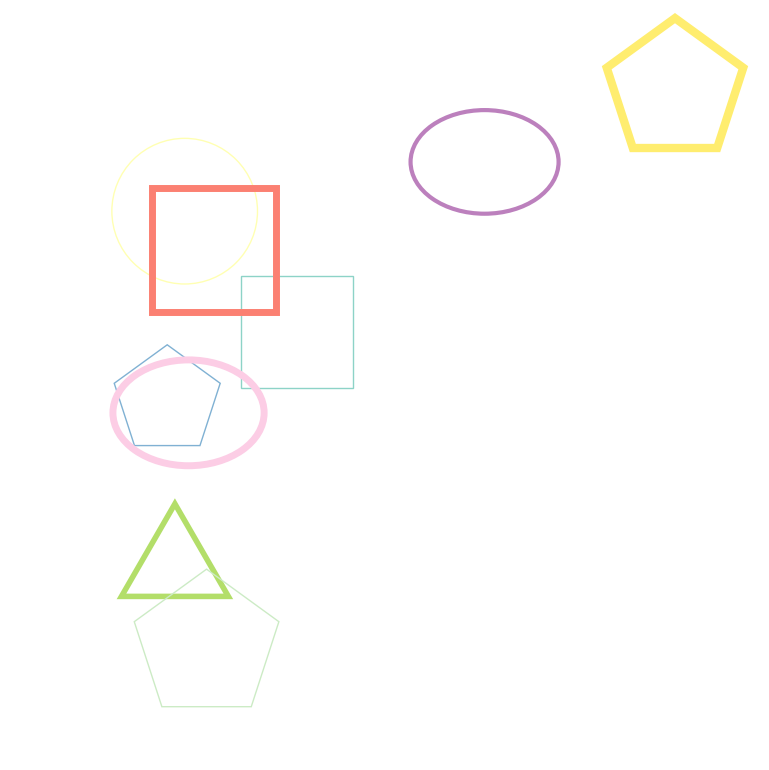[{"shape": "square", "thickness": 0.5, "radius": 0.36, "center": [0.385, 0.569]}, {"shape": "circle", "thickness": 0.5, "radius": 0.47, "center": [0.24, 0.726]}, {"shape": "square", "thickness": 2.5, "radius": 0.4, "center": [0.278, 0.676]}, {"shape": "pentagon", "thickness": 0.5, "radius": 0.36, "center": [0.217, 0.48]}, {"shape": "triangle", "thickness": 2, "radius": 0.4, "center": [0.227, 0.266]}, {"shape": "oval", "thickness": 2.5, "radius": 0.49, "center": [0.245, 0.464]}, {"shape": "oval", "thickness": 1.5, "radius": 0.48, "center": [0.629, 0.79]}, {"shape": "pentagon", "thickness": 0.5, "radius": 0.49, "center": [0.268, 0.162]}, {"shape": "pentagon", "thickness": 3, "radius": 0.47, "center": [0.877, 0.883]}]